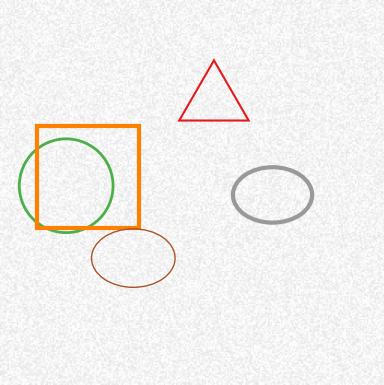[{"shape": "triangle", "thickness": 1.5, "radius": 0.52, "center": [0.556, 0.739]}, {"shape": "circle", "thickness": 2, "radius": 0.61, "center": [0.172, 0.518]}, {"shape": "square", "thickness": 3, "radius": 0.66, "center": [0.229, 0.54]}, {"shape": "oval", "thickness": 1, "radius": 0.54, "center": [0.346, 0.33]}, {"shape": "oval", "thickness": 3, "radius": 0.51, "center": [0.708, 0.494]}]